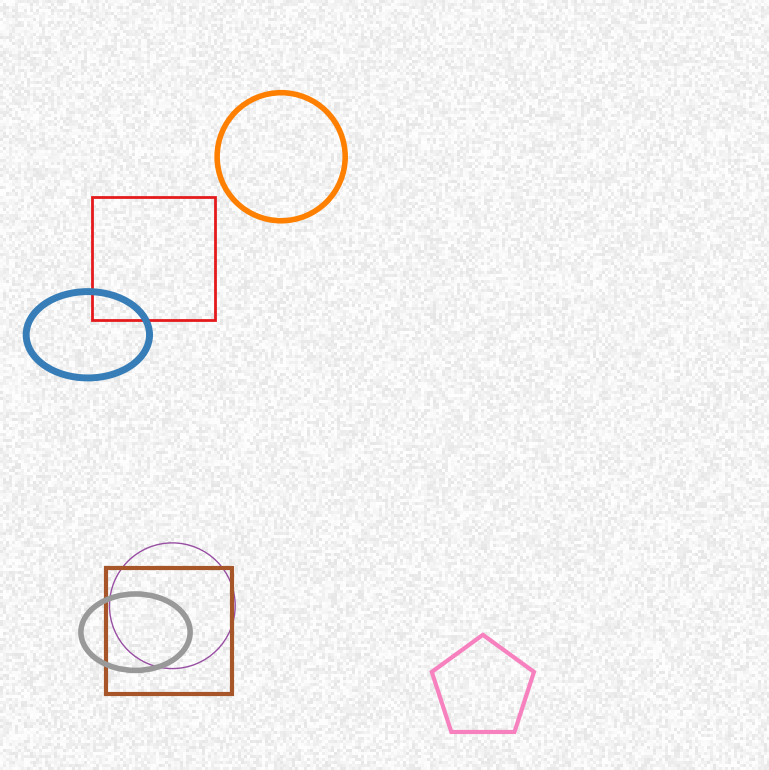[{"shape": "square", "thickness": 1, "radius": 0.4, "center": [0.199, 0.664]}, {"shape": "oval", "thickness": 2.5, "radius": 0.4, "center": [0.114, 0.565]}, {"shape": "circle", "thickness": 0.5, "radius": 0.41, "center": [0.224, 0.213]}, {"shape": "circle", "thickness": 2, "radius": 0.42, "center": [0.365, 0.796]}, {"shape": "square", "thickness": 1.5, "radius": 0.41, "center": [0.22, 0.181]}, {"shape": "pentagon", "thickness": 1.5, "radius": 0.35, "center": [0.627, 0.106]}, {"shape": "oval", "thickness": 2, "radius": 0.35, "center": [0.176, 0.179]}]